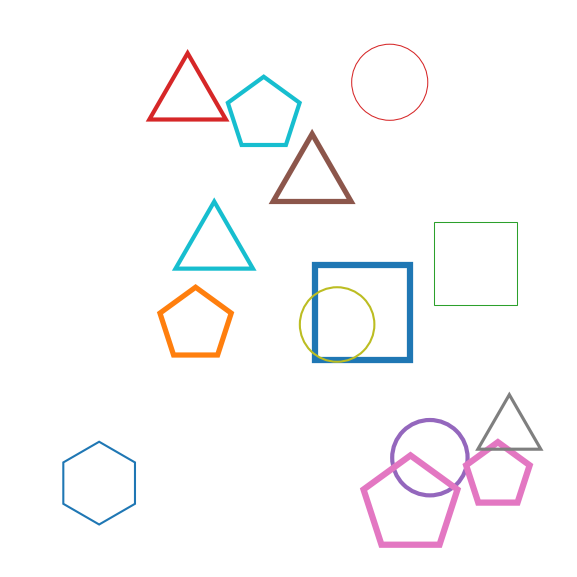[{"shape": "square", "thickness": 3, "radius": 0.41, "center": [0.628, 0.458]}, {"shape": "hexagon", "thickness": 1, "radius": 0.36, "center": [0.172, 0.163]}, {"shape": "pentagon", "thickness": 2.5, "radius": 0.32, "center": [0.339, 0.437]}, {"shape": "square", "thickness": 0.5, "radius": 0.36, "center": [0.823, 0.543]}, {"shape": "circle", "thickness": 0.5, "radius": 0.33, "center": [0.675, 0.857]}, {"shape": "triangle", "thickness": 2, "radius": 0.38, "center": [0.325, 0.83]}, {"shape": "circle", "thickness": 2, "radius": 0.33, "center": [0.744, 0.207]}, {"shape": "triangle", "thickness": 2.5, "radius": 0.39, "center": [0.54, 0.689]}, {"shape": "pentagon", "thickness": 3, "radius": 0.43, "center": [0.711, 0.125]}, {"shape": "pentagon", "thickness": 3, "radius": 0.29, "center": [0.862, 0.176]}, {"shape": "triangle", "thickness": 1.5, "radius": 0.31, "center": [0.882, 0.253]}, {"shape": "circle", "thickness": 1, "radius": 0.32, "center": [0.584, 0.437]}, {"shape": "pentagon", "thickness": 2, "radius": 0.33, "center": [0.457, 0.801]}, {"shape": "triangle", "thickness": 2, "radius": 0.39, "center": [0.371, 0.573]}]